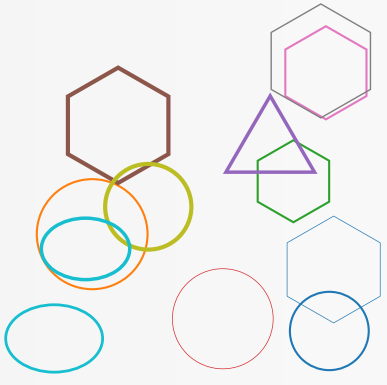[{"shape": "hexagon", "thickness": 0.5, "radius": 0.69, "center": [0.861, 0.3]}, {"shape": "circle", "thickness": 1.5, "radius": 0.51, "center": [0.85, 0.14]}, {"shape": "circle", "thickness": 1.5, "radius": 0.71, "center": [0.238, 0.392]}, {"shape": "hexagon", "thickness": 1.5, "radius": 0.53, "center": [0.757, 0.529]}, {"shape": "circle", "thickness": 0.5, "radius": 0.65, "center": [0.575, 0.172]}, {"shape": "triangle", "thickness": 2.5, "radius": 0.66, "center": [0.697, 0.619]}, {"shape": "hexagon", "thickness": 3, "radius": 0.75, "center": [0.305, 0.675]}, {"shape": "hexagon", "thickness": 1.5, "radius": 0.6, "center": [0.841, 0.811]}, {"shape": "hexagon", "thickness": 1, "radius": 0.74, "center": [0.828, 0.842]}, {"shape": "circle", "thickness": 3, "radius": 0.56, "center": [0.383, 0.463]}, {"shape": "oval", "thickness": 2, "radius": 0.63, "center": [0.14, 0.121]}, {"shape": "oval", "thickness": 2.5, "radius": 0.57, "center": [0.221, 0.354]}]